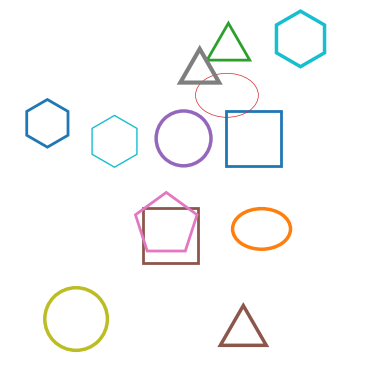[{"shape": "square", "thickness": 2, "radius": 0.36, "center": [0.66, 0.64]}, {"shape": "hexagon", "thickness": 2, "radius": 0.31, "center": [0.123, 0.68]}, {"shape": "oval", "thickness": 2.5, "radius": 0.38, "center": [0.679, 0.405]}, {"shape": "triangle", "thickness": 2, "radius": 0.32, "center": [0.593, 0.876]}, {"shape": "oval", "thickness": 0.5, "radius": 0.41, "center": [0.589, 0.752]}, {"shape": "circle", "thickness": 2.5, "radius": 0.36, "center": [0.477, 0.641]}, {"shape": "triangle", "thickness": 2.5, "radius": 0.34, "center": [0.632, 0.137]}, {"shape": "square", "thickness": 2, "radius": 0.35, "center": [0.443, 0.388]}, {"shape": "pentagon", "thickness": 2, "radius": 0.42, "center": [0.432, 0.416]}, {"shape": "triangle", "thickness": 3, "radius": 0.29, "center": [0.519, 0.815]}, {"shape": "circle", "thickness": 2.5, "radius": 0.41, "center": [0.198, 0.171]}, {"shape": "hexagon", "thickness": 2.5, "radius": 0.36, "center": [0.781, 0.899]}, {"shape": "hexagon", "thickness": 1, "radius": 0.34, "center": [0.297, 0.633]}]